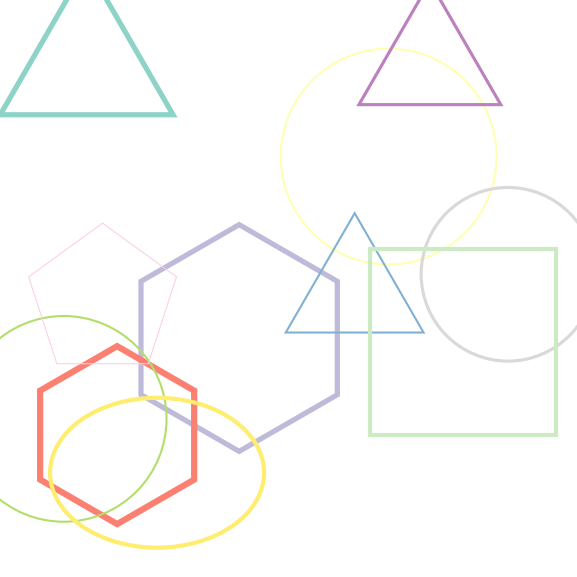[{"shape": "triangle", "thickness": 2.5, "radius": 0.86, "center": [0.15, 0.887]}, {"shape": "circle", "thickness": 1, "radius": 0.93, "center": [0.673, 0.728]}, {"shape": "hexagon", "thickness": 2.5, "radius": 0.98, "center": [0.414, 0.414]}, {"shape": "hexagon", "thickness": 3, "radius": 0.77, "center": [0.203, 0.246]}, {"shape": "triangle", "thickness": 1, "radius": 0.69, "center": [0.614, 0.492]}, {"shape": "circle", "thickness": 1, "radius": 0.89, "center": [0.11, 0.274]}, {"shape": "pentagon", "thickness": 0.5, "radius": 0.67, "center": [0.178, 0.478]}, {"shape": "circle", "thickness": 1.5, "radius": 0.75, "center": [0.88, 0.524]}, {"shape": "triangle", "thickness": 1.5, "radius": 0.71, "center": [0.744, 0.889]}, {"shape": "square", "thickness": 2, "radius": 0.81, "center": [0.801, 0.407]}, {"shape": "oval", "thickness": 2, "radius": 0.93, "center": [0.272, 0.181]}]